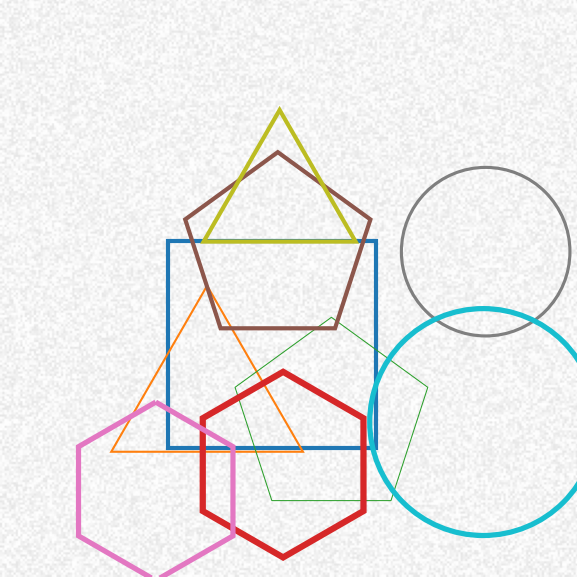[{"shape": "square", "thickness": 2, "radius": 0.9, "center": [0.471, 0.403]}, {"shape": "triangle", "thickness": 1, "radius": 0.96, "center": [0.359, 0.313]}, {"shape": "pentagon", "thickness": 0.5, "radius": 0.88, "center": [0.574, 0.274]}, {"shape": "hexagon", "thickness": 3, "radius": 0.8, "center": [0.49, 0.195]}, {"shape": "pentagon", "thickness": 2, "radius": 0.84, "center": [0.481, 0.567]}, {"shape": "hexagon", "thickness": 2.5, "radius": 0.77, "center": [0.27, 0.148]}, {"shape": "circle", "thickness": 1.5, "radius": 0.73, "center": [0.841, 0.563]}, {"shape": "triangle", "thickness": 2, "radius": 0.76, "center": [0.484, 0.657]}, {"shape": "circle", "thickness": 2.5, "radius": 0.98, "center": [0.837, 0.268]}]